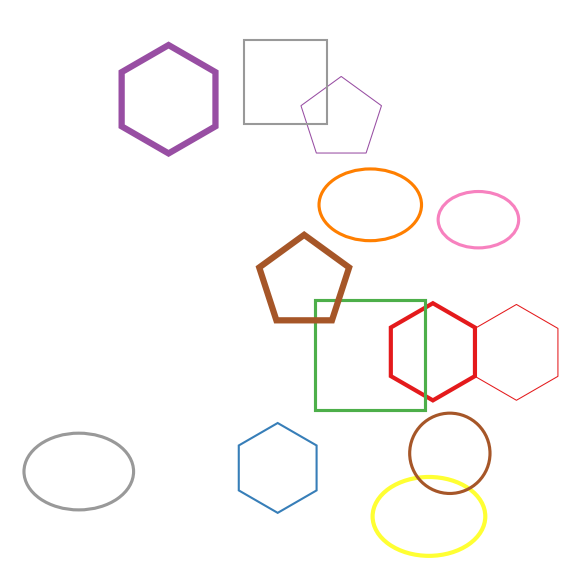[{"shape": "hexagon", "thickness": 0.5, "radius": 0.41, "center": [0.894, 0.389]}, {"shape": "hexagon", "thickness": 2, "radius": 0.42, "center": [0.75, 0.39]}, {"shape": "hexagon", "thickness": 1, "radius": 0.39, "center": [0.481, 0.189]}, {"shape": "square", "thickness": 1.5, "radius": 0.47, "center": [0.641, 0.384]}, {"shape": "hexagon", "thickness": 3, "radius": 0.47, "center": [0.292, 0.827]}, {"shape": "pentagon", "thickness": 0.5, "radius": 0.37, "center": [0.591, 0.793]}, {"shape": "oval", "thickness": 1.5, "radius": 0.44, "center": [0.641, 0.644]}, {"shape": "oval", "thickness": 2, "radius": 0.49, "center": [0.743, 0.105]}, {"shape": "circle", "thickness": 1.5, "radius": 0.35, "center": [0.779, 0.214]}, {"shape": "pentagon", "thickness": 3, "radius": 0.41, "center": [0.527, 0.511]}, {"shape": "oval", "thickness": 1.5, "radius": 0.35, "center": [0.828, 0.619]}, {"shape": "square", "thickness": 1, "radius": 0.36, "center": [0.495, 0.857]}, {"shape": "oval", "thickness": 1.5, "radius": 0.47, "center": [0.136, 0.183]}]